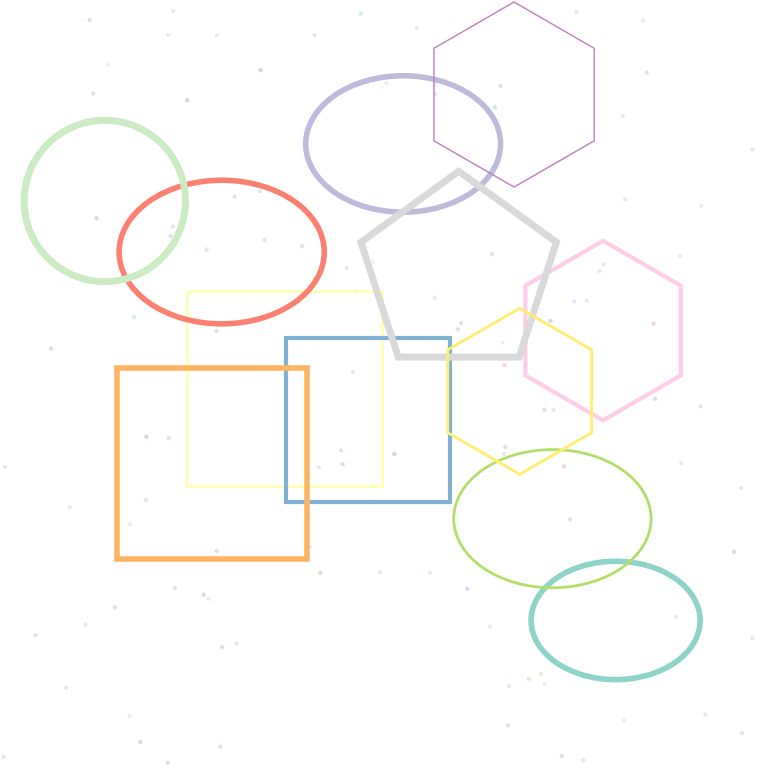[{"shape": "oval", "thickness": 2, "radius": 0.55, "center": [0.799, 0.194]}, {"shape": "square", "thickness": 1, "radius": 0.63, "center": [0.37, 0.496]}, {"shape": "oval", "thickness": 2, "radius": 0.63, "center": [0.524, 0.813]}, {"shape": "oval", "thickness": 2, "radius": 0.67, "center": [0.288, 0.673]}, {"shape": "square", "thickness": 1.5, "radius": 0.53, "center": [0.478, 0.454]}, {"shape": "square", "thickness": 2, "radius": 0.62, "center": [0.275, 0.398]}, {"shape": "oval", "thickness": 1, "radius": 0.64, "center": [0.717, 0.326]}, {"shape": "hexagon", "thickness": 1.5, "radius": 0.58, "center": [0.783, 0.571]}, {"shape": "pentagon", "thickness": 2.5, "radius": 0.67, "center": [0.596, 0.644]}, {"shape": "hexagon", "thickness": 0.5, "radius": 0.6, "center": [0.668, 0.877]}, {"shape": "circle", "thickness": 2.5, "radius": 0.52, "center": [0.136, 0.739]}, {"shape": "hexagon", "thickness": 1, "radius": 0.54, "center": [0.675, 0.492]}]